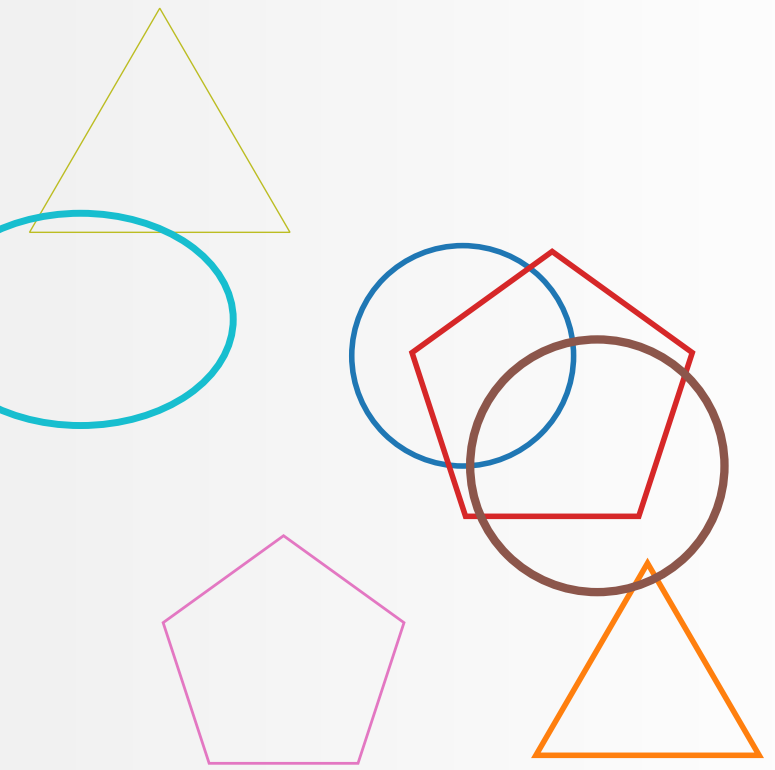[{"shape": "circle", "thickness": 2, "radius": 0.72, "center": [0.597, 0.538]}, {"shape": "triangle", "thickness": 2, "radius": 0.83, "center": [0.836, 0.102]}, {"shape": "pentagon", "thickness": 2, "radius": 0.95, "center": [0.712, 0.483]}, {"shape": "circle", "thickness": 3, "radius": 0.82, "center": [0.771, 0.395]}, {"shape": "pentagon", "thickness": 1, "radius": 0.82, "center": [0.366, 0.141]}, {"shape": "triangle", "thickness": 0.5, "radius": 0.97, "center": [0.206, 0.795]}, {"shape": "oval", "thickness": 2.5, "radius": 0.98, "center": [0.104, 0.585]}]